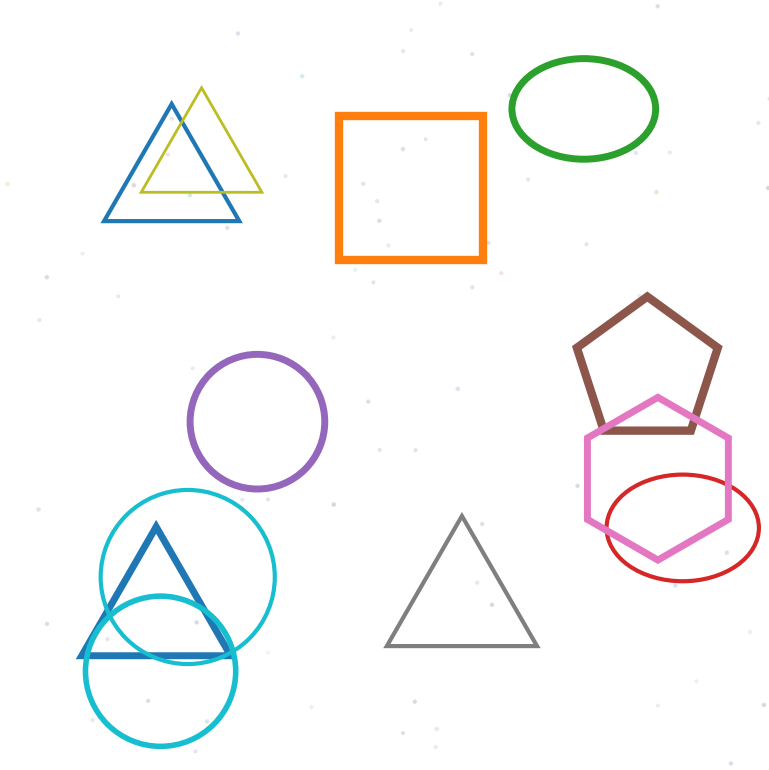[{"shape": "triangle", "thickness": 1.5, "radius": 0.51, "center": [0.223, 0.764]}, {"shape": "triangle", "thickness": 2.5, "radius": 0.56, "center": [0.203, 0.204]}, {"shape": "square", "thickness": 3, "radius": 0.47, "center": [0.534, 0.755]}, {"shape": "oval", "thickness": 2.5, "radius": 0.47, "center": [0.758, 0.859]}, {"shape": "oval", "thickness": 1.5, "radius": 0.49, "center": [0.887, 0.314]}, {"shape": "circle", "thickness": 2.5, "radius": 0.44, "center": [0.334, 0.452]}, {"shape": "pentagon", "thickness": 3, "radius": 0.48, "center": [0.841, 0.519]}, {"shape": "hexagon", "thickness": 2.5, "radius": 0.53, "center": [0.854, 0.378]}, {"shape": "triangle", "thickness": 1.5, "radius": 0.56, "center": [0.6, 0.217]}, {"shape": "triangle", "thickness": 1, "radius": 0.45, "center": [0.262, 0.796]}, {"shape": "circle", "thickness": 1.5, "radius": 0.57, "center": [0.244, 0.251]}, {"shape": "circle", "thickness": 2, "radius": 0.49, "center": [0.209, 0.128]}]